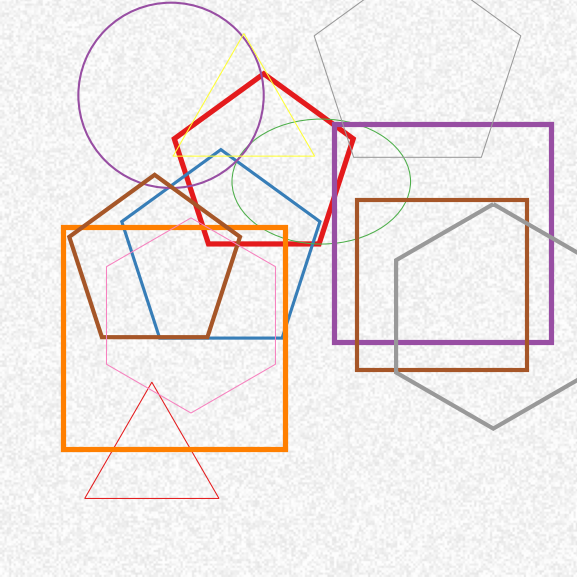[{"shape": "pentagon", "thickness": 2.5, "radius": 0.81, "center": [0.457, 0.708]}, {"shape": "triangle", "thickness": 0.5, "radius": 0.67, "center": [0.263, 0.203]}, {"shape": "pentagon", "thickness": 1.5, "radius": 0.9, "center": [0.382, 0.56]}, {"shape": "oval", "thickness": 0.5, "radius": 0.77, "center": [0.556, 0.685]}, {"shape": "circle", "thickness": 1, "radius": 0.8, "center": [0.296, 0.834]}, {"shape": "square", "thickness": 2.5, "radius": 0.94, "center": [0.766, 0.595]}, {"shape": "square", "thickness": 2.5, "radius": 0.96, "center": [0.302, 0.414]}, {"shape": "triangle", "thickness": 0.5, "radius": 0.71, "center": [0.422, 0.8]}, {"shape": "square", "thickness": 2, "radius": 0.73, "center": [0.766, 0.505]}, {"shape": "pentagon", "thickness": 2, "radius": 0.78, "center": [0.268, 0.541]}, {"shape": "hexagon", "thickness": 0.5, "radius": 0.84, "center": [0.331, 0.453]}, {"shape": "hexagon", "thickness": 2, "radius": 0.97, "center": [0.854, 0.451]}, {"shape": "pentagon", "thickness": 0.5, "radius": 0.94, "center": [0.723, 0.879]}]